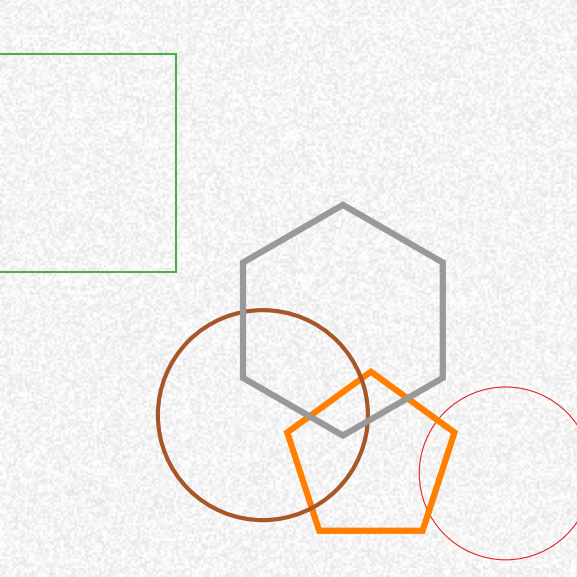[{"shape": "circle", "thickness": 0.5, "radius": 0.75, "center": [0.876, 0.179]}, {"shape": "square", "thickness": 1, "radius": 0.95, "center": [0.116, 0.717]}, {"shape": "pentagon", "thickness": 3, "radius": 0.76, "center": [0.642, 0.203]}, {"shape": "circle", "thickness": 2, "radius": 0.91, "center": [0.455, 0.28]}, {"shape": "hexagon", "thickness": 3, "radius": 1.0, "center": [0.594, 0.445]}]